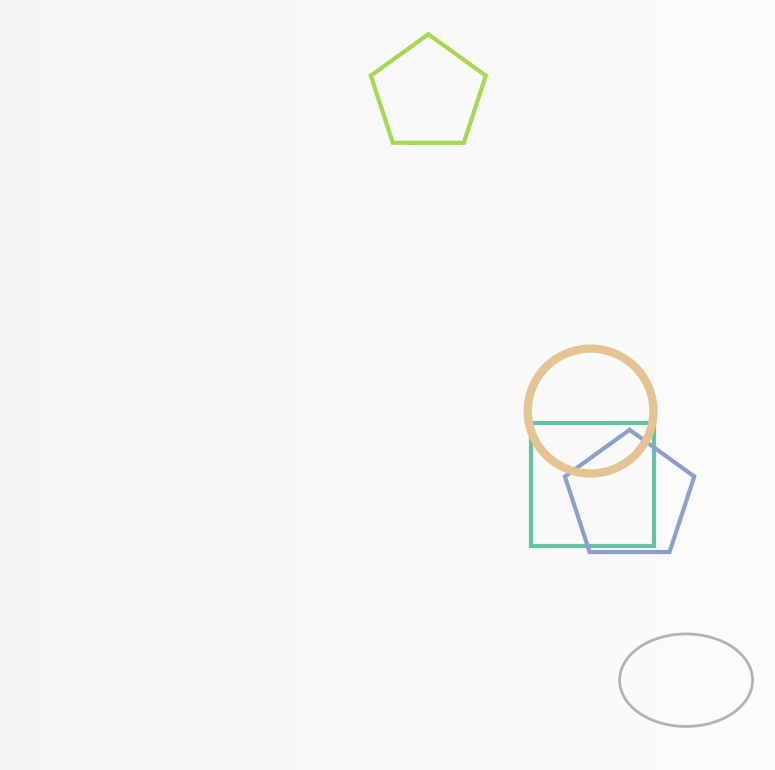[{"shape": "square", "thickness": 1.5, "radius": 0.4, "center": [0.764, 0.37]}, {"shape": "pentagon", "thickness": 1.5, "radius": 0.44, "center": [0.812, 0.354]}, {"shape": "pentagon", "thickness": 1.5, "radius": 0.39, "center": [0.553, 0.878]}, {"shape": "circle", "thickness": 3, "radius": 0.41, "center": [0.762, 0.466]}, {"shape": "oval", "thickness": 1, "radius": 0.43, "center": [0.885, 0.117]}]